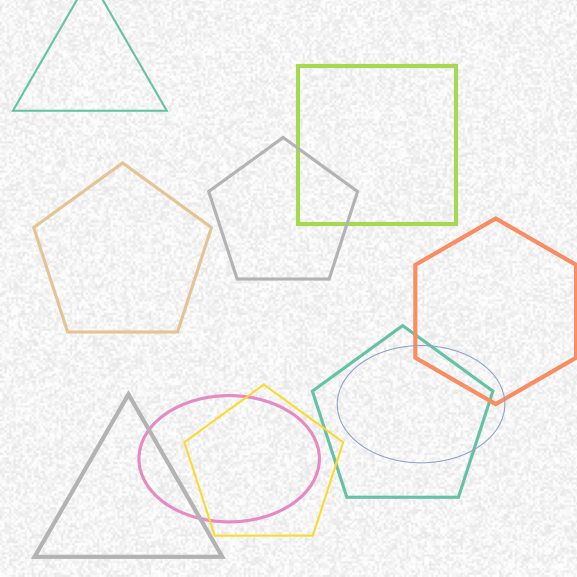[{"shape": "triangle", "thickness": 1, "radius": 0.77, "center": [0.156, 0.884]}, {"shape": "pentagon", "thickness": 1.5, "radius": 0.82, "center": [0.697, 0.271]}, {"shape": "hexagon", "thickness": 2, "radius": 0.8, "center": [0.858, 0.46]}, {"shape": "oval", "thickness": 0.5, "radius": 0.73, "center": [0.729, 0.299]}, {"shape": "oval", "thickness": 1.5, "radius": 0.78, "center": [0.397, 0.205]}, {"shape": "square", "thickness": 2, "radius": 0.68, "center": [0.654, 0.748]}, {"shape": "pentagon", "thickness": 1, "radius": 0.72, "center": [0.457, 0.189]}, {"shape": "pentagon", "thickness": 1.5, "radius": 0.81, "center": [0.212, 0.555]}, {"shape": "pentagon", "thickness": 1.5, "radius": 0.68, "center": [0.49, 0.626]}, {"shape": "triangle", "thickness": 2, "radius": 0.94, "center": [0.222, 0.129]}]